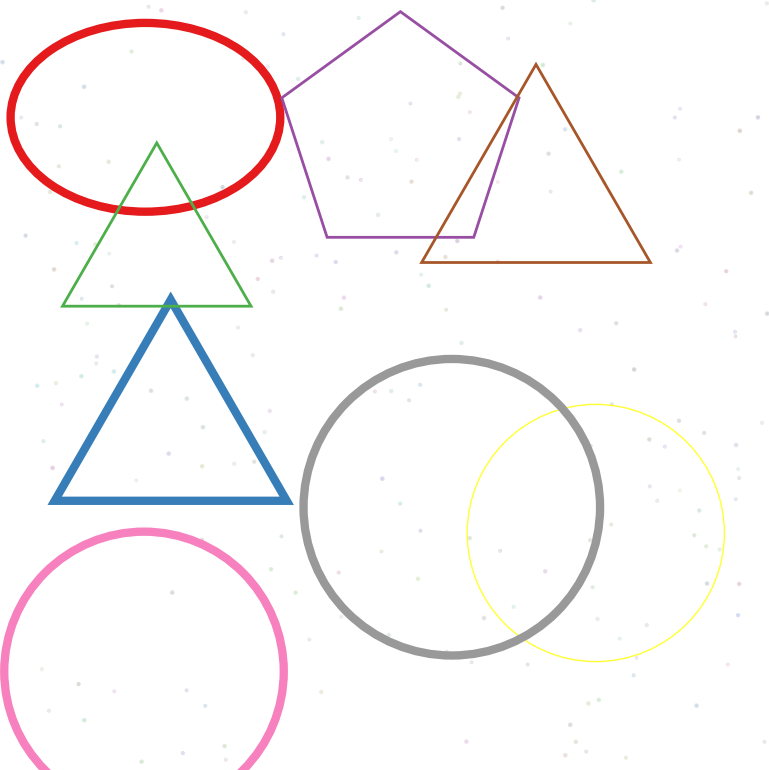[{"shape": "oval", "thickness": 3, "radius": 0.88, "center": [0.189, 0.848]}, {"shape": "triangle", "thickness": 3, "radius": 0.87, "center": [0.222, 0.437]}, {"shape": "triangle", "thickness": 1, "radius": 0.71, "center": [0.204, 0.673]}, {"shape": "pentagon", "thickness": 1, "radius": 0.81, "center": [0.52, 0.823]}, {"shape": "circle", "thickness": 0.5, "radius": 0.84, "center": [0.774, 0.308]}, {"shape": "triangle", "thickness": 1, "radius": 0.86, "center": [0.696, 0.745]}, {"shape": "circle", "thickness": 3, "radius": 0.91, "center": [0.187, 0.128]}, {"shape": "circle", "thickness": 3, "radius": 0.96, "center": [0.587, 0.341]}]